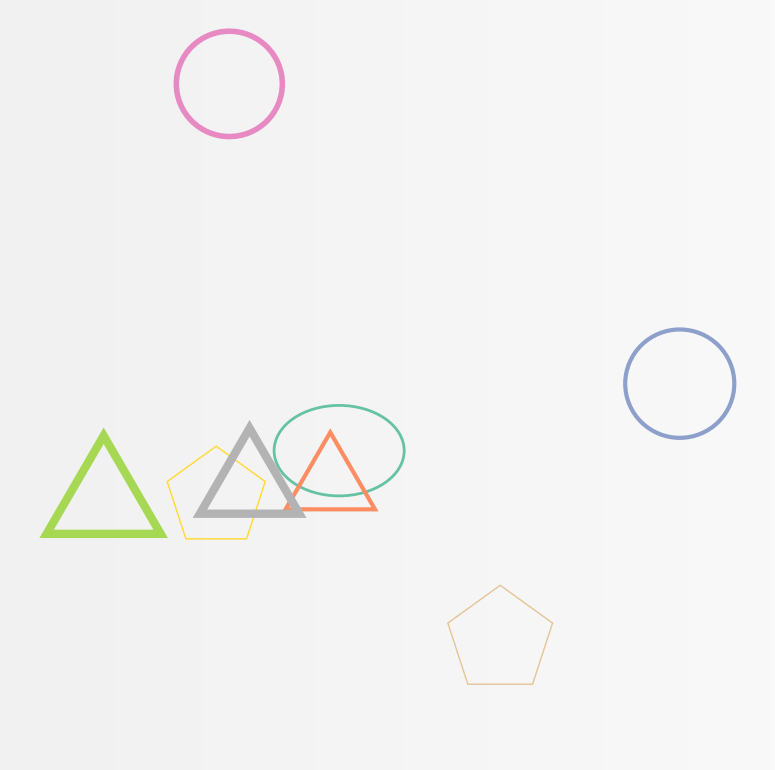[{"shape": "oval", "thickness": 1, "radius": 0.42, "center": [0.438, 0.415]}, {"shape": "triangle", "thickness": 1.5, "radius": 0.33, "center": [0.426, 0.372]}, {"shape": "circle", "thickness": 1.5, "radius": 0.35, "center": [0.877, 0.502]}, {"shape": "circle", "thickness": 2, "radius": 0.34, "center": [0.296, 0.891]}, {"shape": "triangle", "thickness": 3, "radius": 0.42, "center": [0.134, 0.349]}, {"shape": "pentagon", "thickness": 0.5, "radius": 0.33, "center": [0.279, 0.354]}, {"shape": "pentagon", "thickness": 0.5, "radius": 0.36, "center": [0.645, 0.169]}, {"shape": "triangle", "thickness": 3, "radius": 0.37, "center": [0.322, 0.37]}]